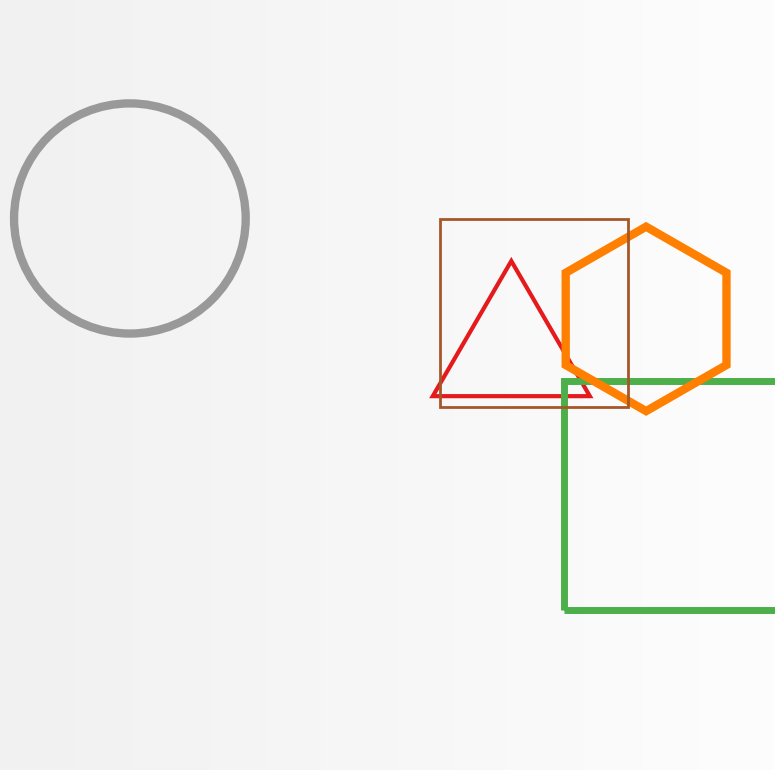[{"shape": "triangle", "thickness": 1.5, "radius": 0.59, "center": [0.66, 0.544]}, {"shape": "square", "thickness": 2.5, "radius": 0.74, "center": [0.876, 0.357]}, {"shape": "hexagon", "thickness": 3, "radius": 0.6, "center": [0.834, 0.586]}, {"shape": "square", "thickness": 1, "radius": 0.61, "center": [0.689, 0.594]}, {"shape": "circle", "thickness": 3, "radius": 0.75, "center": [0.168, 0.716]}]